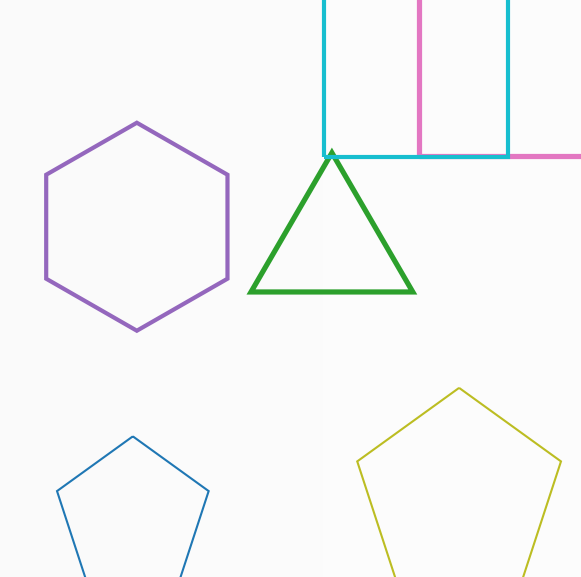[{"shape": "pentagon", "thickness": 1, "radius": 0.69, "center": [0.229, 0.106]}, {"shape": "triangle", "thickness": 2.5, "radius": 0.8, "center": [0.571, 0.574]}, {"shape": "hexagon", "thickness": 2, "radius": 0.9, "center": [0.235, 0.607]}, {"shape": "square", "thickness": 2.5, "radius": 0.83, "center": [0.886, 0.894]}, {"shape": "pentagon", "thickness": 1, "radius": 0.92, "center": [0.79, 0.143]}, {"shape": "square", "thickness": 2, "radius": 0.79, "center": [0.716, 0.886]}]